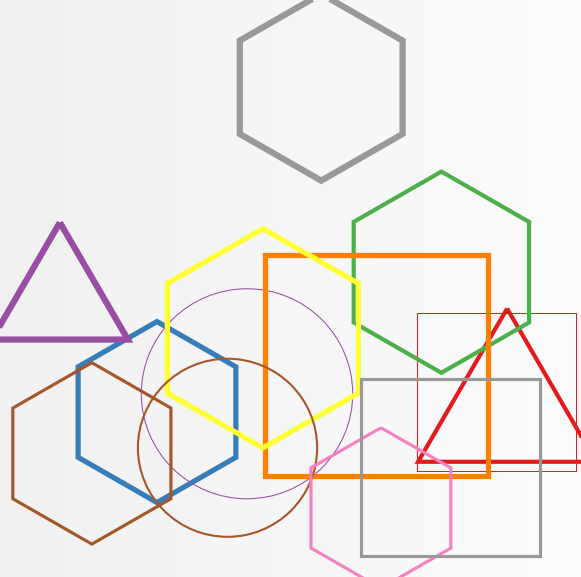[{"shape": "square", "thickness": 0.5, "radius": 0.68, "center": [0.854, 0.32]}, {"shape": "triangle", "thickness": 2, "radius": 0.88, "center": [0.872, 0.288]}, {"shape": "hexagon", "thickness": 2.5, "radius": 0.78, "center": [0.27, 0.286]}, {"shape": "hexagon", "thickness": 2, "radius": 0.87, "center": [0.759, 0.528]}, {"shape": "circle", "thickness": 0.5, "radius": 0.91, "center": [0.425, 0.317]}, {"shape": "triangle", "thickness": 3, "radius": 0.68, "center": [0.103, 0.479]}, {"shape": "square", "thickness": 2.5, "radius": 0.96, "center": [0.647, 0.366]}, {"shape": "hexagon", "thickness": 2.5, "radius": 0.95, "center": [0.452, 0.413]}, {"shape": "circle", "thickness": 1, "radius": 0.77, "center": [0.391, 0.224]}, {"shape": "hexagon", "thickness": 1.5, "radius": 0.79, "center": [0.158, 0.214]}, {"shape": "hexagon", "thickness": 1.5, "radius": 0.69, "center": [0.655, 0.12]}, {"shape": "hexagon", "thickness": 3, "radius": 0.81, "center": [0.553, 0.848]}, {"shape": "square", "thickness": 1.5, "radius": 0.77, "center": [0.775, 0.19]}]